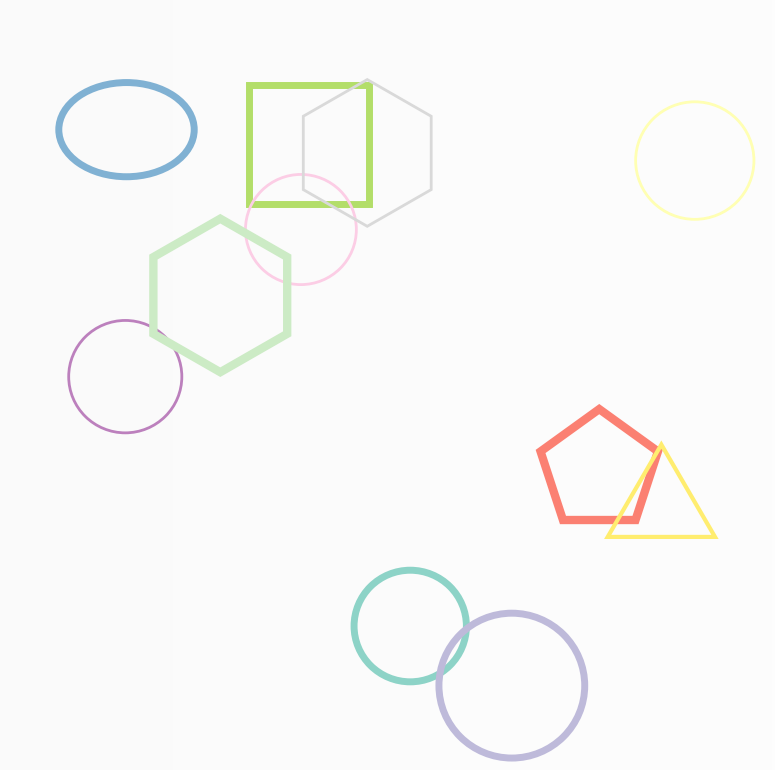[{"shape": "circle", "thickness": 2.5, "radius": 0.36, "center": [0.529, 0.187]}, {"shape": "circle", "thickness": 1, "radius": 0.38, "center": [0.896, 0.791]}, {"shape": "circle", "thickness": 2.5, "radius": 0.47, "center": [0.66, 0.11]}, {"shape": "pentagon", "thickness": 3, "radius": 0.4, "center": [0.773, 0.389]}, {"shape": "oval", "thickness": 2.5, "radius": 0.44, "center": [0.163, 0.832]}, {"shape": "square", "thickness": 2.5, "radius": 0.39, "center": [0.399, 0.812]}, {"shape": "circle", "thickness": 1, "radius": 0.36, "center": [0.388, 0.702]}, {"shape": "hexagon", "thickness": 1, "radius": 0.48, "center": [0.474, 0.801]}, {"shape": "circle", "thickness": 1, "radius": 0.36, "center": [0.162, 0.511]}, {"shape": "hexagon", "thickness": 3, "radius": 0.5, "center": [0.284, 0.616]}, {"shape": "triangle", "thickness": 1.5, "radius": 0.4, "center": [0.853, 0.343]}]